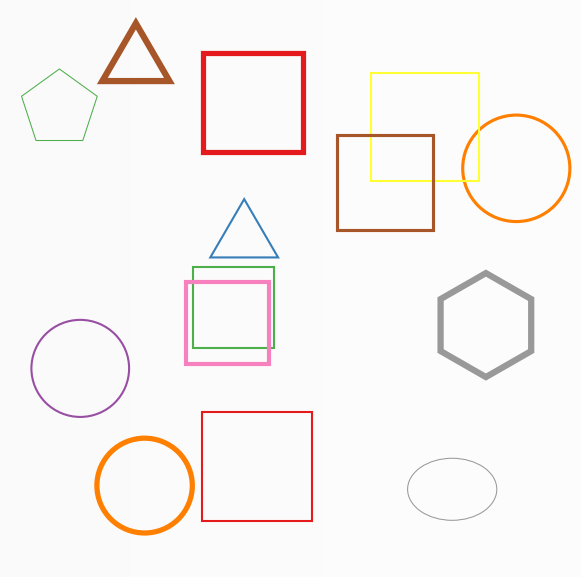[{"shape": "square", "thickness": 2.5, "radius": 0.43, "center": [0.435, 0.821]}, {"shape": "square", "thickness": 1, "radius": 0.47, "center": [0.443, 0.191]}, {"shape": "triangle", "thickness": 1, "radius": 0.34, "center": [0.42, 0.587]}, {"shape": "pentagon", "thickness": 0.5, "radius": 0.34, "center": [0.102, 0.811]}, {"shape": "square", "thickness": 1, "radius": 0.35, "center": [0.401, 0.466]}, {"shape": "circle", "thickness": 1, "radius": 0.42, "center": [0.138, 0.361]}, {"shape": "circle", "thickness": 1.5, "radius": 0.46, "center": [0.888, 0.708]}, {"shape": "circle", "thickness": 2.5, "radius": 0.41, "center": [0.249, 0.158]}, {"shape": "square", "thickness": 1, "radius": 0.47, "center": [0.731, 0.779]}, {"shape": "triangle", "thickness": 3, "radius": 0.33, "center": [0.234, 0.892]}, {"shape": "square", "thickness": 1.5, "radius": 0.41, "center": [0.663, 0.682]}, {"shape": "square", "thickness": 2, "radius": 0.36, "center": [0.392, 0.44]}, {"shape": "oval", "thickness": 0.5, "radius": 0.38, "center": [0.778, 0.152]}, {"shape": "hexagon", "thickness": 3, "radius": 0.45, "center": [0.836, 0.436]}]